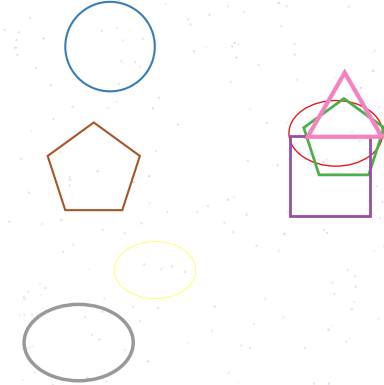[{"shape": "oval", "thickness": 1, "radius": 0.61, "center": [0.872, 0.654]}, {"shape": "circle", "thickness": 1.5, "radius": 0.58, "center": [0.286, 0.879]}, {"shape": "pentagon", "thickness": 2, "radius": 0.55, "center": [0.893, 0.635]}, {"shape": "square", "thickness": 2, "radius": 0.52, "center": [0.857, 0.543]}, {"shape": "oval", "thickness": 0.5, "radius": 0.53, "center": [0.403, 0.298]}, {"shape": "pentagon", "thickness": 1.5, "radius": 0.63, "center": [0.244, 0.556]}, {"shape": "triangle", "thickness": 3, "radius": 0.56, "center": [0.895, 0.7]}, {"shape": "oval", "thickness": 2.5, "radius": 0.71, "center": [0.204, 0.11]}]